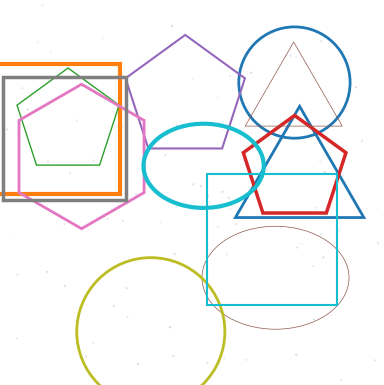[{"shape": "circle", "thickness": 2, "radius": 0.72, "center": [0.765, 0.786]}, {"shape": "triangle", "thickness": 2, "radius": 0.96, "center": [0.778, 0.531]}, {"shape": "square", "thickness": 3, "radius": 0.85, "center": [0.142, 0.664]}, {"shape": "pentagon", "thickness": 1, "radius": 0.7, "center": [0.177, 0.684]}, {"shape": "pentagon", "thickness": 2.5, "radius": 0.7, "center": [0.765, 0.56]}, {"shape": "pentagon", "thickness": 1.5, "radius": 0.82, "center": [0.481, 0.746]}, {"shape": "oval", "thickness": 0.5, "radius": 0.96, "center": [0.716, 0.279]}, {"shape": "triangle", "thickness": 0.5, "radius": 0.73, "center": [0.763, 0.745]}, {"shape": "hexagon", "thickness": 2, "radius": 0.94, "center": [0.212, 0.594]}, {"shape": "square", "thickness": 2.5, "radius": 0.8, "center": [0.168, 0.64]}, {"shape": "circle", "thickness": 2, "radius": 0.96, "center": [0.392, 0.138]}, {"shape": "square", "thickness": 1.5, "radius": 0.85, "center": [0.706, 0.377]}, {"shape": "oval", "thickness": 3, "radius": 0.78, "center": [0.529, 0.569]}]